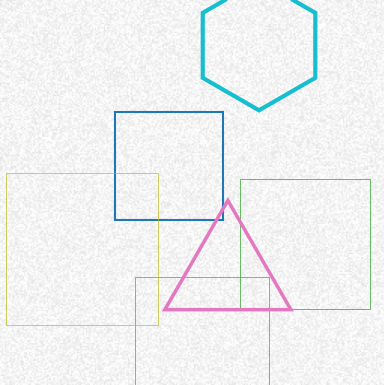[{"shape": "square", "thickness": 1.5, "radius": 0.7, "center": [0.44, 0.569]}, {"shape": "square", "thickness": 0.5, "radius": 0.84, "center": [0.792, 0.366]}, {"shape": "square", "thickness": 0.5, "radius": 0.87, "center": [0.524, 0.107]}, {"shape": "triangle", "thickness": 2.5, "radius": 0.95, "center": [0.592, 0.29]}, {"shape": "square", "thickness": 0.5, "radius": 0.99, "center": [0.212, 0.354]}, {"shape": "hexagon", "thickness": 3, "radius": 0.84, "center": [0.673, 0.882]}]